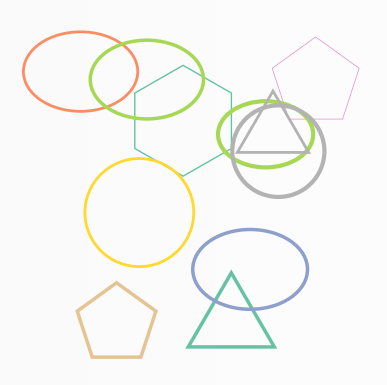[{"shape": "triangle", "thickness": 2.5, "radius": 0.64, "center": [0.597, 0.163]}, {"shape": "hexagon", "thickness": 1, "radius": 0.72, "center": [0.473, 0.686]}, {"shape": "oval", "thickness": 2, "radius": 0.74, "center": [0.208, 0.814]}, {"shape": "oval", "thickness": 2.5, "radius": 0.74, "center": [0.646, 0.3]}, {"shape": "pentagon", "thickness": 0.5, "radius": 0.59, "center": [0.815, 0.786]}, {"shape": "oval", "thickness": 3, "radius": 0.61, "center": [0.685, 0.651]}, {"shape": "oval", "thickness": 2.5, "radius": 0.73, "center": [0.379, 0.793]}, {"shape": "circle", "thickness": 2, "radius": 0.7, "center": [0.36, 0.448]}, {"shape": "pentagon", "thickness": 2.5, "radius": 0.53, "center": [0.301, 0.159]}, {"shape": "circle", "thickness": 3, "radius": 0.59, "center": [0.718, 0.607]}, {"shape": "triangle", "thickness": 2, "radius": 0.53, "center": [0.705, 0.657]}]